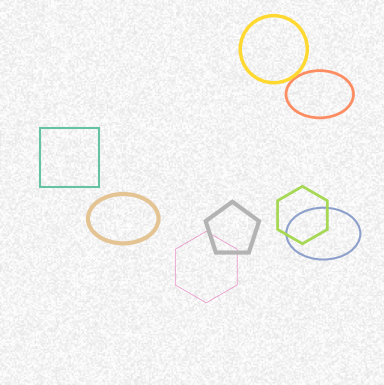[{"shape": "square", "thickness": 1.5, "radius": 0.38, "center": [0.18, 0.591]}, {"shape": "oval", "thickness": 2, "radius": 0.44, "center": [0.83, 0.755]}, {"shape": "oval", "thickness": 1.5, "radius": 0.48, "center": [0.84, 0.393]}, {"shape": "hexagon", "thickness": 0.5, "radius": 0.46, "center": [0.536, 0.306]}, {"shape": "hexagon", "thickness": 2, "radius": 0.37, "center": [0.786, 0.441]}, {"shape": "circle", "thickness": 2.5, "radius": 0.44, "center": [0.711, 0.872]}, {"shape": "oval", "thickness": 3, "radius": 0.46, "center": [0.32, 0.432]}, {"shape": "pentagon", "thickness": 3, "radius": 0.36, "center": [0.604, 0.403]}]